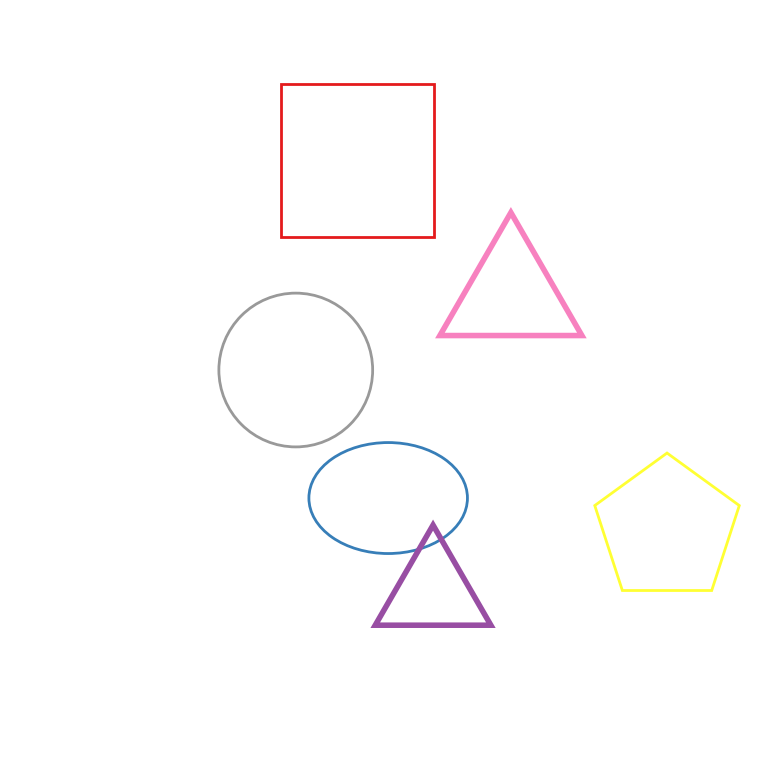[{"shape": "square", "thickness": 1, "radius": 0.5, "center": [0.464, 0.792]}, {"shape": "oval", "thickness": 1, "radius": 0.51, "center": [0.504, 0.353]}, {"shape": "triangle", "thickness": 2, "radius": 0.43, "center": [0.562, 0.231]}, {"shape": "pentagon", "thickness": 1, "radius": 0.49, "center": [0.866, 0.313]}, {"shape": "triangle", "thickness": 2, "radius": 0.53, "center": [0.663, 0.617]}, {"shape": "circle", "thickness": 1, "radius": 0.5, "center": [0.384, 0.519]}]